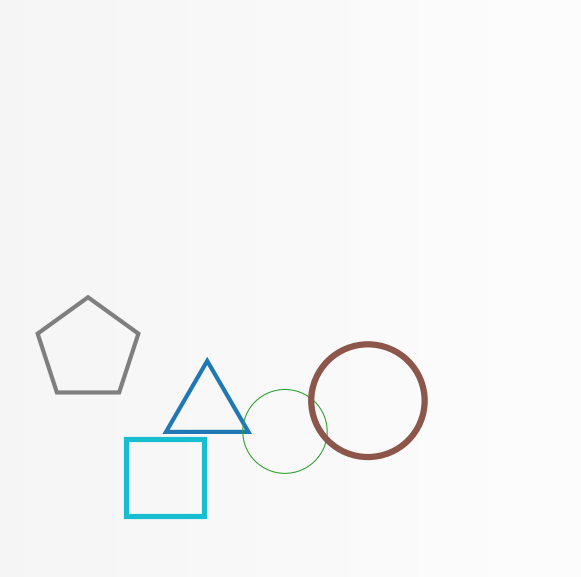[{"shape": "triangle", "thickness": 2, "radius": 0.41, "center": [0.357, 0.292]}, {"shape": "circle", "thickness": 0.5, "radius": 0.36, "center": [0.49, 0.252]}, {"shape": "circle", "thickness": 3, "radius": 0.49, "center": [0.633, 0.305]}, {"shape": "pentagon", "thickness": 2, "radius": 0.46, "center": [0.151, 0.393]}, {"shape": "square", "thickness": 2.5, "radius": 0.34, "center": [0.284, 0.172]}]